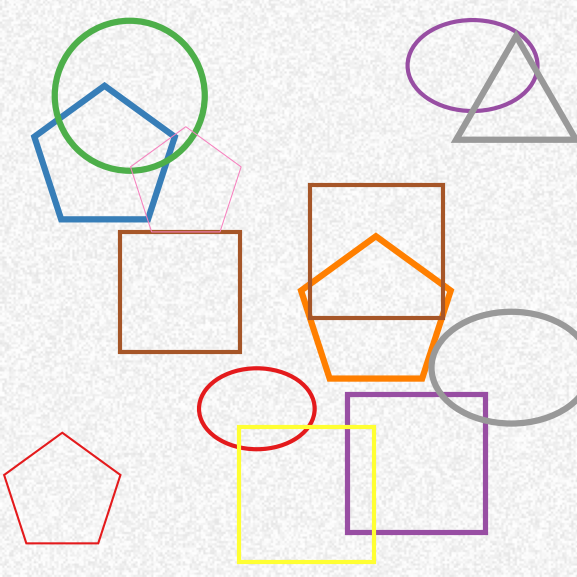[{"shape": "pentagon", "thickness": 1, "radius": 0.53, "center": [0.108, 0.144]}, {"shape": "oval", "thickness": 2, "radius": 0.5, "center": [0.445, 0.291]}, {"shape": "pentagon", "thickness": 3, "radius": 0.64, "center": [0.181, 0.723]}, {"shape": "circle", "thickness": 3, "radius": 0.65, "center": [0.225, 0.833]}, {"shape": "square", "thickness": 2.5, "radius": 0.6, "center": [0.72, 0.197]}, {"shape": "oval", "thickness": 2, "radius": 0.56, "center": [0.818, 0.886]}, {"shape": "pentagon", "thickness": 3, "radius": 0.68, "center": [0.651, 0.454]}, {"shape": "square", "thickness": 2, "radius": 0.58, "center": [0.531, 0.143]}, {"shape": "square", "thickness": 2, "radius": 0.58, "center": [0.652, 0.564]}, {"shape": "square", "thickness": 2, "radius": 0.52, "center": [0.312, 0.494]}, {"shape": "pentagon", "thickness": 0.5, "radius": 0.5, "center": [0.322, 0.679]}, {"shape": "oval", "thickness": 3, "radius": 0.69, "center": [0.885, 0.362]}, {"shape": "triangle", "thickness": 3, "radius": 0.6, "center": [0.894, 0.817]}]